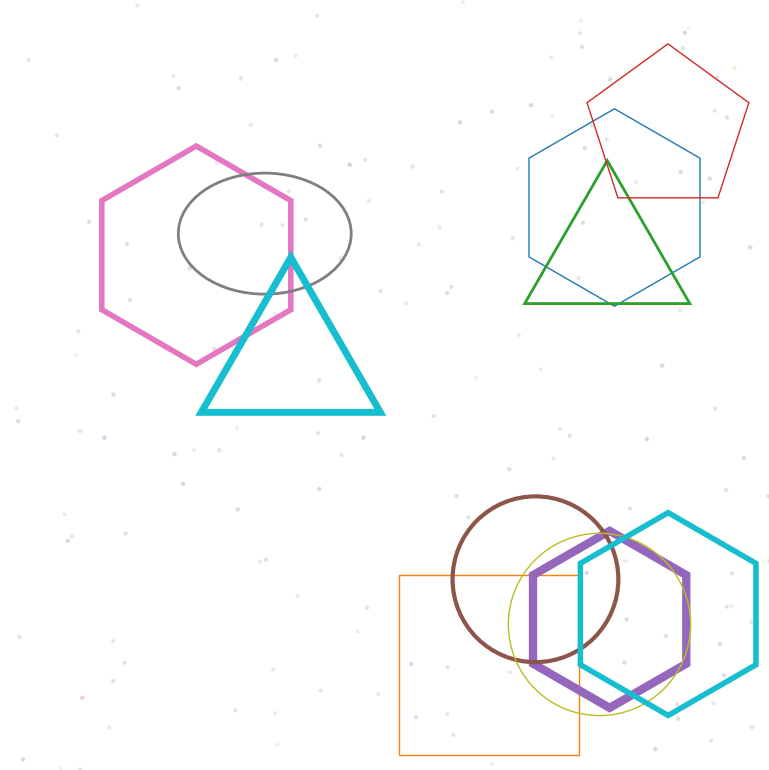[{"shape": "hexagon", "thickness": 0.5, "radius": 0.64, "center": [0.798, 0.73]}, {"shape": "square", "thickness": 0.5, "radius": 0.58, "center": [0.636, 0.137]}, {"shape": "triangle", "thickness": 1, "radius": 0.62, "center": [0.789, 0.668]}, {"shape": "pentagon", "thickness": 0.5, "radius": 0.55, "center": [0.867, 0.832]}, {"shape": "hexagon", "thickness": 3, "radius": 0.57, "center": [0.792, 0.196]}, {"shape": "circle", "thickness": 1.5, "radius": 0.54, "center": [0.695, 0.248]}, {"shape": "hexagon", "thickness": 2, "radius": 0.71, "center": [0.255, 0.669]}, {"shape": "oval", "thickness": 1, "radius": 0.56, "center": [0.344, 0.697]}, {"shape": "circle", "thickness": 0.5, "radius": 0.59, "center": [0.779, 0.189]}, {"shape": "hexagon", "thickness": 2, "radius": 0.66, "center": [0.868, 0.203]}, {"shape": "triangle", "thickness": 2.5, "radius": 0.67, "center": [0.378, 0.532]}]